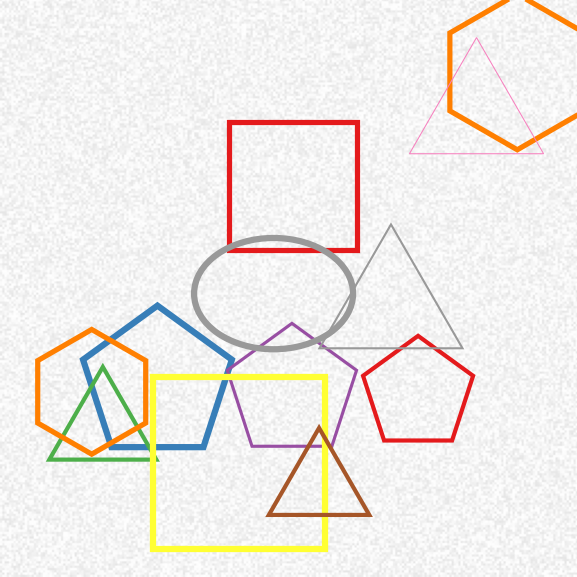[{"shape": "pentagon", "thickness": 2, "radius": 0.5, "center": [0.724, 0.317]}, {"shape": "square", "thickness": 2.5, "radius": 0.56, "center": [0.507, 0.677]}, {"shape": "pentagon", "thickness": 3, "radius": 0.68, "center": [0.273, 0.334]}, {"shape": "triangle", "thickness": 2, "radius": 0.53, "center": [0.178, 0.257]}, {"shape": "pentagon", "thickness": 1.5, "radius": 0.59, "center": [0.506, 0.322]}, {"shape": "hexagon", "thickness": 2.5, "radius": 0.54, "center": [0.159, 0.321]}, {"shape": "hexagon", "thickness": 2.5, "radius": 0.67, "center": [0.896, 0.875]}, {"shape": "square", "thickness": 3, "radius": 0.74, "center": [0.413, 0.198]}, {"shape": "triangle", "thickness": 2, "radius": 0.5, "center": [0.553, 0.158]}, {"shape": "triangle", "thickness": 0.5, "radius": 0.67, "center": [0.825, 0.8]}, {"shape": "oval", "thickness": 3, "radius": 0.69, "center": [0.474, 0.491]}, {"shape": "triangle", "thickness": 1, "radius": 0.71, "center": [0.677, 0.468]}]